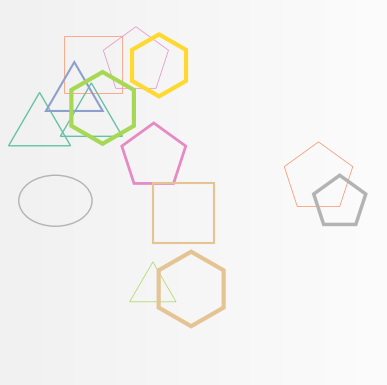[{"shape": "triangle", "thickness": 1, "radius": 0.46, "center": [0.236, 0.692]}, {"shape": "triangle", "thickness": 1, "radius": 0.46, "center": [0.102, 0.668]}, {"shape": "pentagon", "thickness": 0.5, "radius": 0.46, "center": [0.822, 0.538]}, {"shape": "square", "thickness": 0.5, "radius": 0.37, "center": [0.24, 0.832]}, {"shape": "triangle", "thickness": 1.5, "radius": 0.42, "center": [0.192, 0.754]}, {"shape": "pentagon", "thickness": 2, "radius": 0.43, "center": [0.397, 0.594]}, {"shape": "pentagon", "thickness": 0.5, "radius": 0.44, "center": [0.351, 0.842]}, {"shape": "hexagon", "thickness": 3, "radius": 0.47, "center": [0.265, 0.72]}, {"shape": "triangle", "thickness": 0.5, "radius": 0.35, "center": [0.394, 0.251]}, {"shape": "hexagon", "thickness": 3, "radius": 0.4, "center": [0.41, 0.83]}, {"shape": "hexagon", "thickness": 3, "radius": 0.48, "center": [0.493, 0.249]}, {"shape": "square", "thickness": 1.5, "radius": 0.39, "center": [0.473, 0.447]}, {"shape": "pentagon", "thickness": 2.5, "radius": 0.35, "center": [0.877, 0.474]}, {"shape": "oval", "thickness": 1, "radius": 0.47, "center": [0.143, 0.479]}]